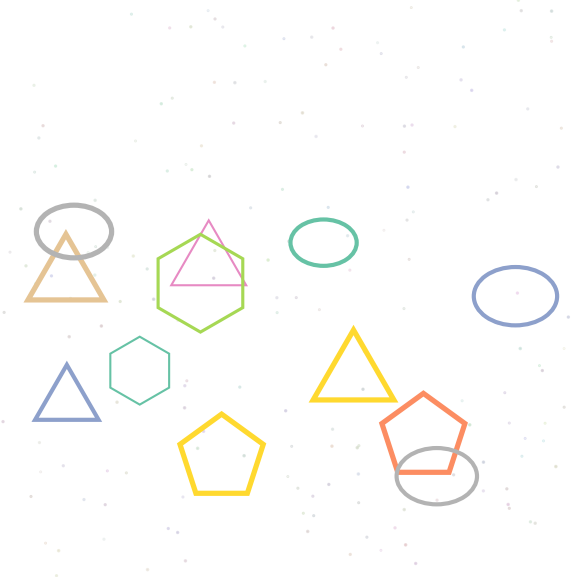[{"shape": "hexagon", "thickness": 1, "radius": 0.29, "center": [0.242, 0.357]}, {"shape": "oval", "thickness": 2, "radius": 0.29, "center": [0.56, 0.579]}, {"shape": "pentagon", "thickness": 2.5, "radius": 0.38, "center": [0.733, 0.242]}, {"shape": "triangle", "thickness": 2, "radius": 0.32, "center": [0.116, 0.304]}, {"shape": "oval", "thickness": 2, "radius": 0.36, "center": [0.893, 0.486]}, {"shape": "triangle", "thickness": 1, "radius": 0.37, "center": [0.361, 0.543]}, {"shape": "hexagon", "thickness": 1.5, "radius": 0.42, "center": [0.347, 0.509]}, {"shape": "pentagon", "thickness": 2.5, "radius": 0.38, "center": [0.384, 0.206]}, {"shape": "triangle", "thickness": 2.5, "radius": 0.4, "center": [0.612, 0.347]}, {"shape": "triangle", "thickness": 2.5, "radius": 0.38, "center": [0.114, 0.518]}, {"shape": "oval", "thickness": 2, "radius": 0.35, "center": [0.756, 0.175]}, {"shape": "oval", "thickness": 2.5, "radius": 0.33, "center": [0.128, 0.598]}]